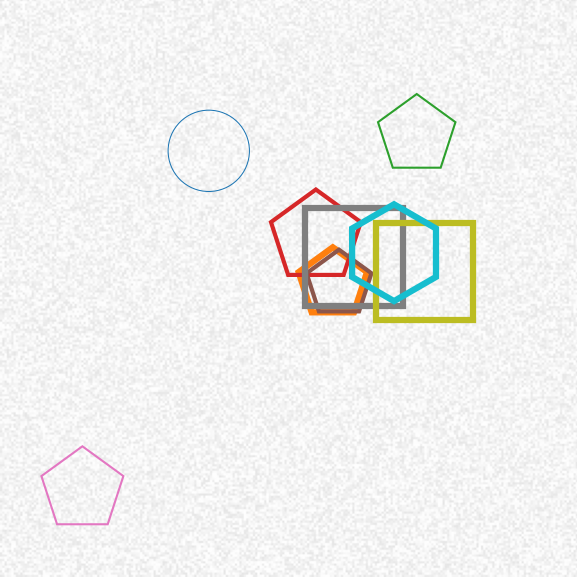[{"shape": "circle", "thickness": 0.5, "radius": 0.35, "center": [0.361, 0.738]}, {"shape": "pentagon", "thickness": 3, "radius": 0.31, "center": [0.576, 0.509]}, {"shape": "pentagon", "thickness": 1, "radius": 0.35, "center": [0.722, 0.766]}, {"shape": "pentagon", "thickness": 2, "radius": 0.41, "center": [0.547, 0.589]}, {"shape": "pentagon", "thickness": 2, "radius": 0.3, "center": [0.587, 0.508]}, {"shape": "pentagon", "thickness": 1, "radius": 0.37, "center": [0.143, 0.152]}, {"shape": "square", "thickness": 3, "radius": 0.43, "center": [0.613, 0.554]}, {"shape": "square", "thickness": 3, "radius": 0.42, "center": [0.735, 0.529]}, {"shape": "hexagon", "thickness": 3, "radius": 0.42, "center": [0.682, 0.562]}]